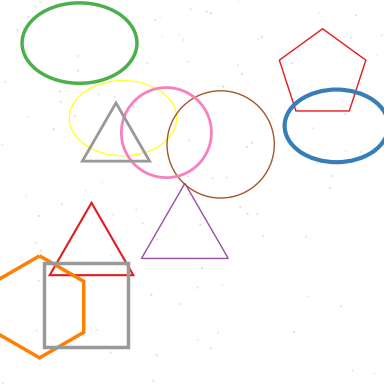[{"shape": "triangle", "thickness": 1.5, "radius": 0.63, "center": [0.238, 0.348]}, {"shape": "pentagon", "thickness": 1, "radius": 0.59, "center": [0.838, 0.807]}, {"shape": "oval", "thickness": 3, "radius": 0.67, "center": [0.874, 0.673]}, {"shape": "oval", "thickness": 2.5, "radius": 0.75, "center": [0.206, 0.888]}, {"shape": "triangle", "thickness": 1, "radius": 0.65, "center": [0.48, 0.394]}, {"shape": "hexagon", "thickness": 2.5, "radius": 0.66, "center": [0.103, 0.203]}, {"shape": "oval", "thickness": 1, "radius": 0.7, "center": [0.319, 0.693]}, {"shape": "circle", "thickness": 1, "radius": 0.7, "center": [0.573, 0.625]}, {"shape": "circle", "thickness": 2, "radius": 0.58, "center": [0.432, 0.656]}, {"shape": "square", "thickness": 2.5, "radius": 0.55, "center": [0.225, 0.209]}, {"shape": "triangle", "thickness": 2, "radius": 0.5, "center": [0.301, 0.632]}]